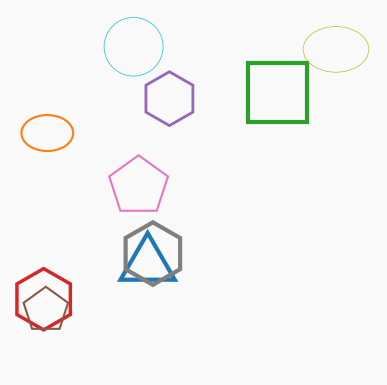[{"shape": "triangle", "thickness": 3, "radius": 0.4, "center": [0.381, 0.314]}, {"shape": "oval", "thickness": 1.5, "radius": 0.33, "center": [0.122, 0.654]}, {"shape": "square", "thickness": 3, "radius": 0.38, "center": [0.716, 0.76]}, {"shape": "hexagon", "thickness": 2.5, "radius": 0.4, "center": [0.113, 0.223]}, {"shape": "hexagon", "thickness": 2, "radius": 0.35, "center": [0.437, 0.744]}, {"shape": "pentagon", "thickness": 1.5, "radius": 0.3, "center": [0.118, 0.195]}, {"shape": "pentagon", "thickness": 1.5, "radius": 0.4, "center": [0.358, 0.517]}, {"shape": "hexagon", "thickness": 3, "radius": 0.41, "center": [0.395, 0.341]}, {"shape": "oval", "thickness": 0.5, "radius": 0.42, "center": [0.867, 0.872]}, {"shape": "circle", "thickness": 0.5, "radius": 0.38, "center": [0.345, 0.879]}]